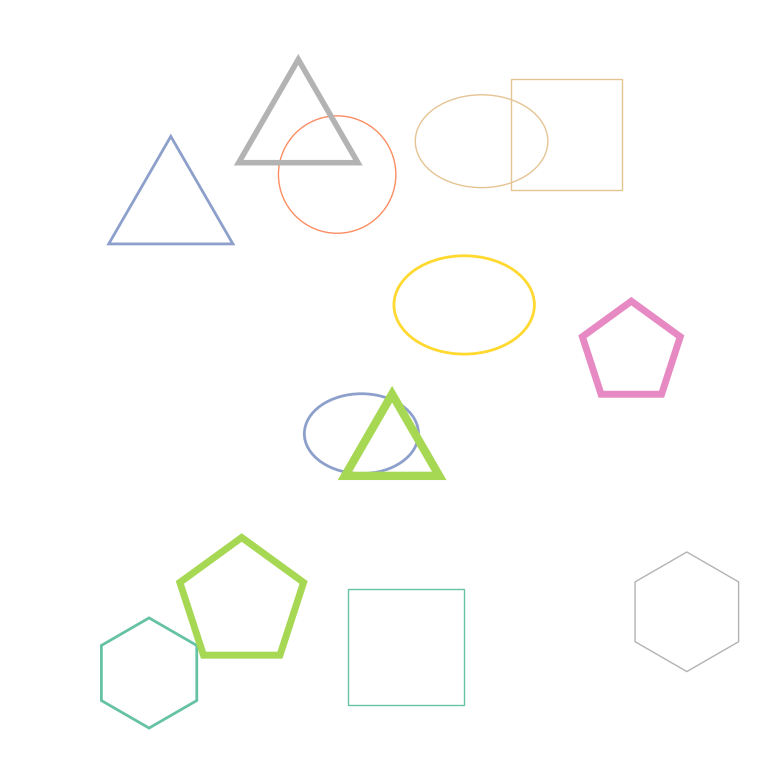[{"shape": "square", "thickness": 0.5, "radius": 0.38, "center": [0.527, 0.16]}, {"shape": "hexagon", "thickness": 1, "radius": 0.36, "center": [0.194, 0.126]}, {"shape": "circle", "thickness": 0.5, "radius": 0.38, "center": [0.438, 0.773]}, {"shape": "oval", "thickness": 1, "radius": 0.37, "center": [0.469, 0.437]}, {"shape": "triangle", "thickness": 1, "radius": 0.47, "center": [0.222, 0.73]}, {"shape": "pentagon", "thickness": 2.5, "radius": 0.33, "center": [0.82, 0.542]}, {"shape": "pentagon", "thickness": 2.5, "radius": 0.42, "center": [0.314, 0.217]}, {"shape": "triangle", "thickness": 3, "radius": 0.35, "center": [0.509, 0.417]}, {"shape": "oval", "thickness": 1, "radius": 0.46, "center": [0.603, 0.604]}, {"shape": "square", "thickness": 0.5, "radius": 0.36, "center": [0.736, 0.825]}, {"shape": "oval", "thickness": 0.5, "radius": 0.43, "center": [0.625, 0.817]}, {"shape": "hexagon", "thickness": 0.5, "radius": 0.39, "center": [0.892, 0.205]}, {"shape": "triangle", "thickness": 2, "radius": 0.45, "center": [0.387, 0.833]}]